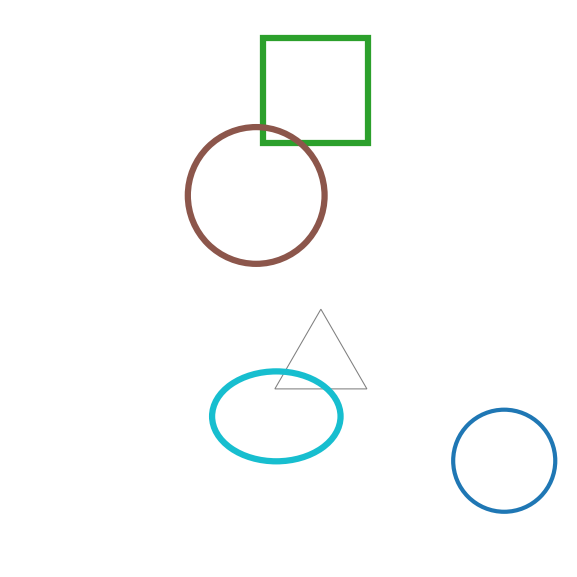[{"shape": "circle", "thickness": 2, "radius": 0.44, "center": [0.873, 0.201]}, {"shape": "square", "thickness": 3, "radius": 0.45, "center": [0.546, 0.843]}, {"shape": "circle", "thickness": 3, "radius": 0.59, "center": [0.444, 0.661]}, {"shape": "triangle", "thickness": 0.5, "radius": 0.46, "center": [0.556, 0.372]}, {"shape": "oval", "thickness": 3, "radius": 0.56, "center": [0.478, 0.278]}]